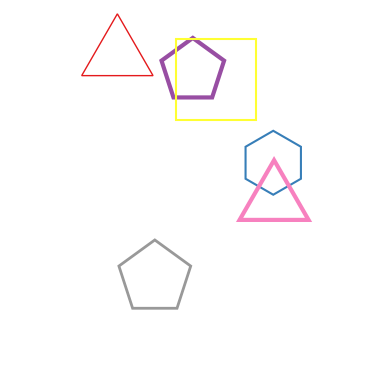[{"shape": "triangle", "thickness": 1, "radius": 0.53, "center": [0.305, 0.857]}, {"shape": "hexagon", "thickness": 1.5, "radius": 0.42, "center": [0.71, 0.577]}, {"shape": "pentagon", "thickness": 3, "radius": 0.43, "center": [0.501, 0.816]}, {"shape": "square", "thickness": 1.5, "radius": 0.52, "center": [0.561, 0.794]}, {"shape": "triangle", "thickness": 3, "radius": 0.52, "center": [0.712, 0.481]}, {"shape": "pentagon", "thickness": 2, "radius": 0.49, "center": [0.402, 0.279]}]